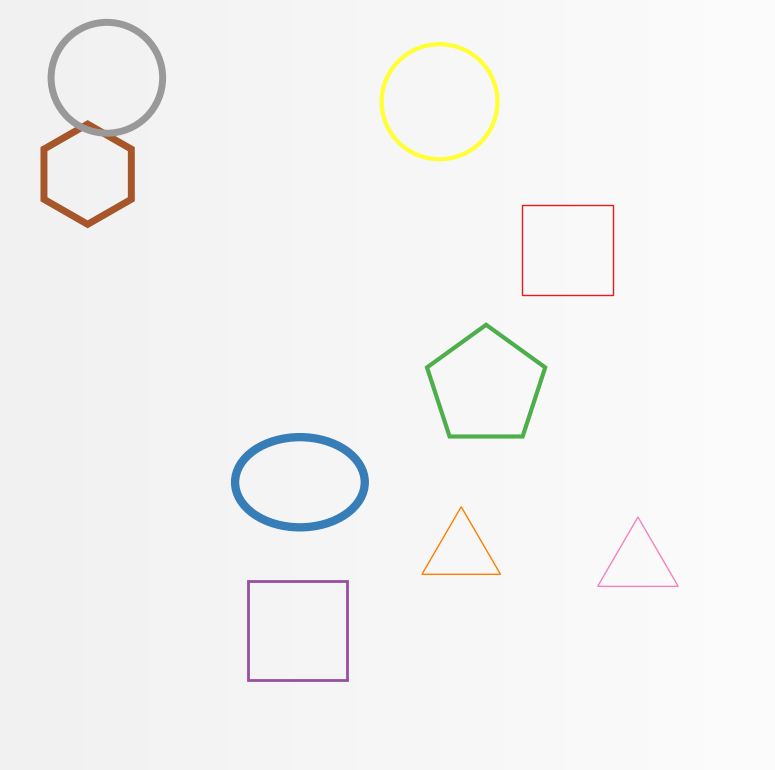[{"shape": "square", "thickness": 0.5, "radius": 0.29, "center": [0.732, 0.675]}, {"shape": "oval", "thickness": 3, "radius": 0.42, "center": [0.387, 0.374]}, {"shape": "pentagon", "thickness": 1.5, "radius": 0.4, "center": [0.627, 0.498]}, {"shape": "square", "thickness": 1, "radius": 0.32, "center": [0.384, 0.181]}, {"shape": "triangle", "thickness": 0.5, "radius": 0.29, "center": [0.595, 0.283]}, {"shape": "circle", "thickness": 1.5, "radius": 0.37, "center": [0.567, 0.868]}, {"shape": "hexagon", "thickness": 2.5, "radius": 0.33, "center": [0.113, 0.774]}, {"shape": "triangle", "thickness": 0.5, "radius": 0.3, "center": [0.823, 0.268]}, {"shape": "circle", "thickness": 2.5, "radius": 0.36, "center": [0.138, 0.899]}]